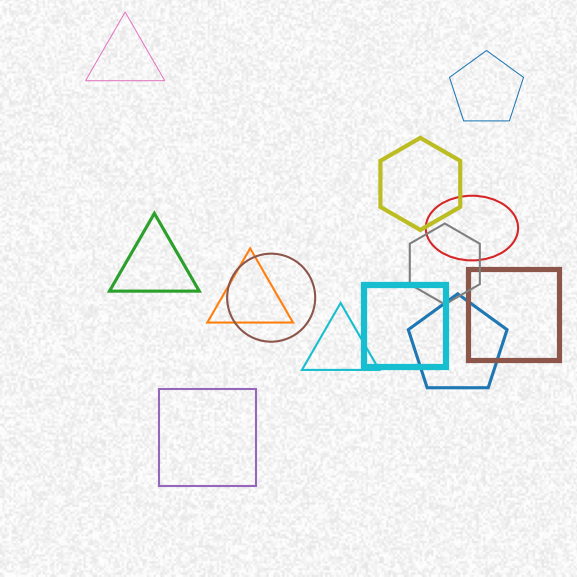[{"shape": "pentagon", "thickness": 1.5, "radius": 0.45, "center": [0.793, 0.4]}, {"shape": "pentagon", "thickness": 0.5, "radius": 0.34, "center": [0.842, 0.844]}, {"shape": "triangle", "thickness": 1, "radius": 0.43, "center": [0.433, 0.483]}, {"shape": "triangle", "thickness": 1.5, "radius": 0.45, "center": [0.267, 0.54]}, {"shape": "oval", "thickness": 1, "radius": 0.4, "center": [0.817, 0.604]}, {"shape": "square", "thickness": 1, "radius": 0.42, "center": [0.359, 0.242]}, {"shape": "circle", "thickness": 1, "radius": 0.38, "center": [0.47, 0.484]}, {"shape": "square", "thickness": 2.5, "radius": 0.4, "center": [0.889, 0.455]}, {"shape": "triangle", "thickness": 0.5, "radius": 0.4, "center": [0.217, 0.899]}, {"shape": "hexagon", "thickness": 1, "radius": 0.35, "center": [0.77, 0.542]}, {"shape": "hexagon", "thickness": 2, "radius": 0.4, "center": [0.728, 0.681]}, {"shape": "square", "thickness": 3, "radius": 0.35, "center": [0.701, 0.434]}, {"shape": "triangle", "thickness": 1, "radius": 0.39, "center": [0.59, 0.397]}]